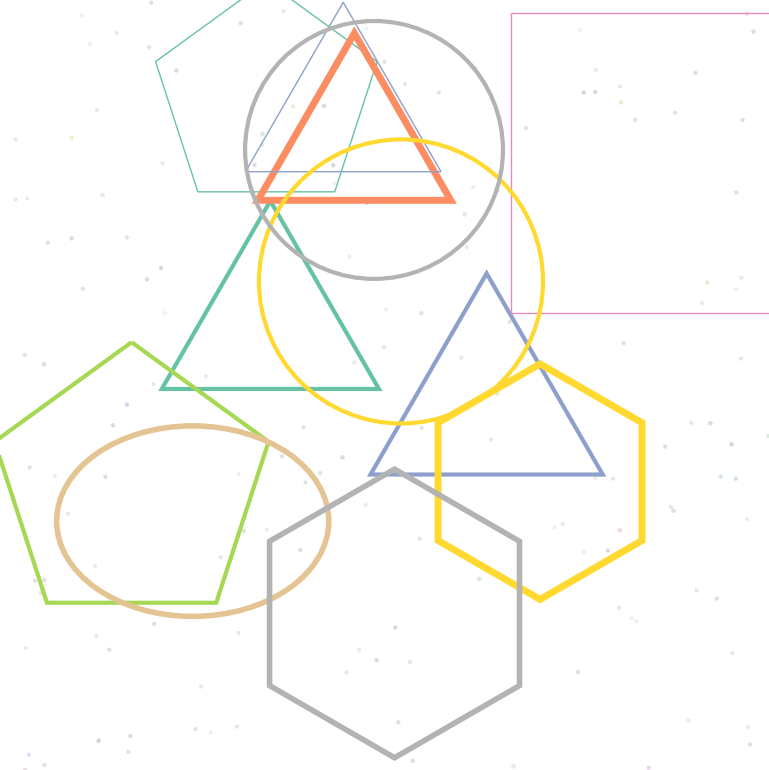[{"shape": "pentagon", "thickness": 0.5, "radius": 0.76, "center": [0.346, 0.873]}, {"shape": "triangle", "thickness": 1.5, "radius": 0.81, "center": [0.351, 0.576]}, {"shape": "triangle", "thickness": 2.5, "radius": 0.72, "center": [0.46, 0.812]}, {"shape": "triangle", "thickness": 1.5, "radius": 0.87, "center": [0.632, 0.471]}, {"shape": "triangle", "thickness": 0.5, "radius": 0.73, "center": [0.446, 0.85]}, {"shape": "square", "thickness": 0.5, "radius": 0.97, "center": [0.858, 0.788]}, {"shape": "pentagon", "thickness": 1.5, "radius": 0.94, "center": [0.171, 0.369]}, {"shape": "circle", "thickness": 1.5, "radius": 0.92, "center": [0.521, 0.634]}, {"shape": "hexagon", "thickness": 2.5, "radius": 0.76, "center": [0.701, 0.374]}, {"shape": "oval", "thickness": 2, "radius": 0.88, "center": [0.25, 0.323]}, {"shape": "hexagon", "thickness": 2, "radius": 0.94, "center": [0.512, 0.203]}, {"shape": "circle", "thickness": 1.5, "radius": 0.84, "center": [0.486, 0.805]}]